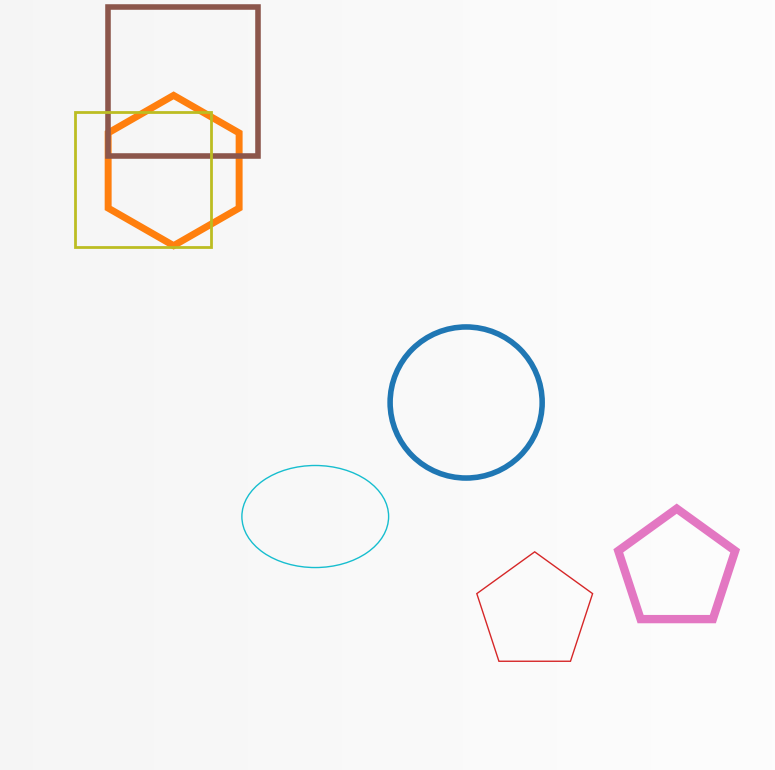[{"shape": "circle", "thickness": 2, "radius": 0.49, "center": [0.601, 0.477]}, {"shape": "hexagon", "thickness": 2.5, "radius": 0.49, "center": [0.224, 0.779]}, {"shape": "pentagon", "thickness": 0.5, "radius": 0.39, "center": [0.69, 0.205]}, {"shape": "square", "thickness": 2, "radius": 0.48, "center": [0.236, 0.894]}, {"shape": "pentagon", "thickness": 3, "radius": 0.4, "center": [0.873, 0.26]}, {"shape": "square", "thickness": 1, "radius": 0.44, "center": [0.185, 0.767]}, {"shape": "oval", "thickness": 0.5, "radius": 0.47, "center": [0.407, 0.329]}]